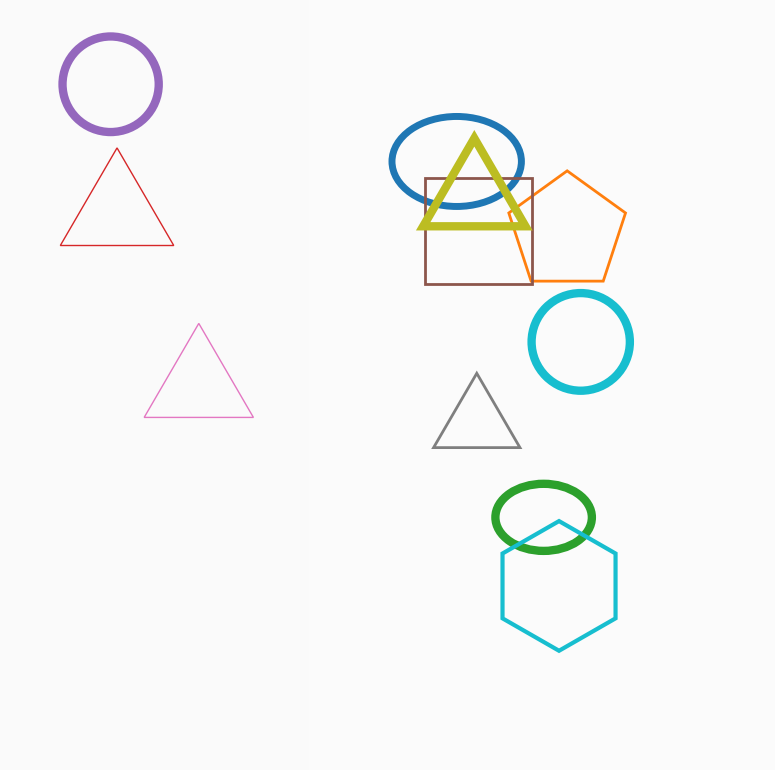[{"shape": "oval", "thickness": 2.5, "radius": 0.42, "center": [0.589, 0.79]}, {"shape": "pentagon", "thickness": 1, "radius": 0.4, "center": [0.732, 0.699]}, {"shape": "oval", "thickness": 3, "radius": 0.31, "center": [0.701, 0.328]}, {"shape": "triangle", "thickness": 0.5, "radius": 0.42, "center": [0.151, 0.723]}, {"shape": "circle", "thickness": 3, "radius": 0.31, "center": [0.143, 0.891]}, {"shape": "square", "thickness": 1, "radius": 0.34, "center": [0.618, 0.7]}, {"shape": "triangle", "thickness": 0.5, "radius": 0.41, "center": [0.257, 0.499]}, {"shape": "triangle", "thickness": 1, "radius": 0.32, "center": [0.615, 0.451]}, {"shape": "triangle", "thickness": 3, "radius": 0.38, "center": [0.612, 0.744]}, {"shape": "hexagon", "thickness": 1.5, "radius": 0.42, "center": [0.721, 0.239]}, {"shape": "circle", "thickness": 3, "radius": 0.32, "center": [0.749, 0.556]}]